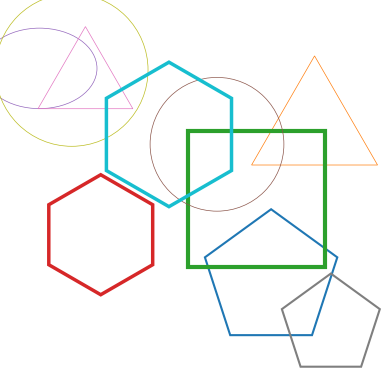[{"shape": "pentagon", "thickness": 1.5, "radius": 0.9, "center": [0.704, 0.276]}, {"shape": "triangle", "thickness": 0.5, "radius": 0.94, "center": [0.817, 0.666]}, {"shape": "square", "thickness": 3, "radius": 0.89, "center": [0.667, 0.483]}, {"shape": "hexagon", "thickness": 2.5, "radius": 0.78, "center": [0.262, 0.39]}, {"shape": "oval", "thickness": 0.5, "radius": 0.75, "center": [0.103, 0.822]}, {"shape": "circle", "thickness": 0.5, "radius": 0.87, "center": [0.564, 0.625]}, {"shape": "triangle", "thickness": 0.5, "radius": 0.71, "center": [0.222, 0.789]}, {"shape": "pentagon", "thickness": 1.5, "radius": 0.67, "center": [0.859, 0.156]}, {"shape": "circle", "thickness": 0.5, "radius": 0.99, "center": [0.186, 0.818]}, {"shape": "hexagon", "thickness": 2.5, "radius": 0.94, "center": [0.439, 0.651]}]